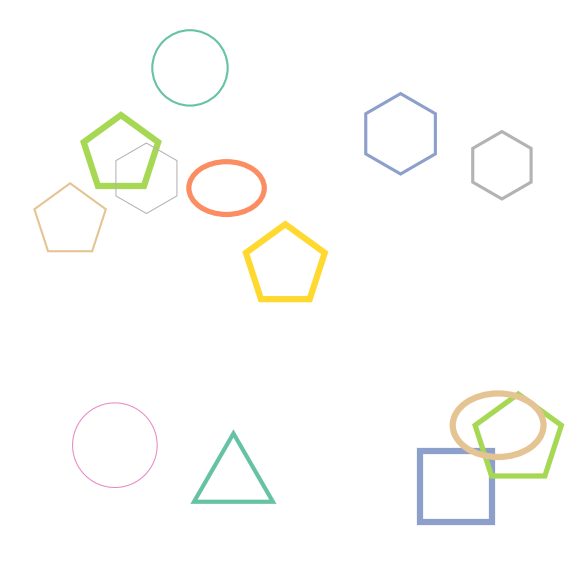[{"shape": "triangle", "thickness": 2, "radius": 0.39, "center": [0.404, 0.17]}, {"shape": "circle", "thickness": 1, "radius": 0.33, "center": [0.329, 0.882]}, {"shape": "oval", "thickness": 2.5, "radius": 0.33, "center": [0.392, 0.673]}, {"shape": "hexagon", "thickness": 1.5, "radius": 0.35, "center": [0.694, 0.767]}, {"shape": "square", "thickness": 3, "radius": 0.31, "center": [0.79, 0.157]}, {"shape": "circle", "thickness": 0.5, "radius": 0.37, "center": [0.199, 0.228]}, {"shape": "pentagon", "thickness": 3, "radius": 0.34, "center": [0.209, 0.732]}, {"shape": "pentagon", "thickness": 2.5, "radius": 0.39, "center": [0.897, 0.238]}, {"shape": "pentagon", "thickness": 3, "radius": 0.36, "center": [0.494, 0.539]}, {"shape": "oval", "thickness": 3, "radius": 0.39, "center": [0.863, 0.263]}, {"shape": "pentagon", "thickness": 1, "radius": 0.33, "center": [0.121, 0.617]}, {"shape": "hexagon", "thickness": 1.5, "radius": 0.29, "center": [0.869, 0.713]}, {"shape": "hexagon", "thickness": 0.5, "radius": 0.31, "center": [0.254, 0.69]}]